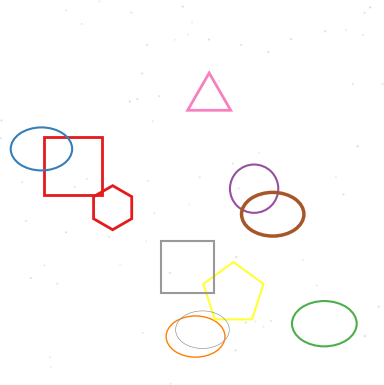[{"shape": "square", "thickness": 2, "radius": 0.38, "center": [0.19, 0.569]}, {"shape": "hexagon", "thickness": 2, "radius": 0.29, "center": [0.293, 0.461]}, {"shape": "oval", "thickness": 1.5, "radius": 0.4, "center": [0.108, 0.613]}, {"shape": "oval", "thickness": 1.5, "radius": 0.42, "center": [0.842, 0.159]}, {"shape": "circle", "thickness": 1.5, "radius": 0.31, "center": [0.66, 0.51]}, {"shape": "oval", "thickness": 1, "radius": 0.38, "center": [0.508, 0.126]}, {"shape": "pentagon", "thickness": 1.5, "radius": 0.41, "center": [0.606, 0.237]}, {"shape": "oval", "thickness": 2.5, "radius": 0.4, "center": [0.708, 0.444]}, {"shape": "triangle", "thickness": 2, "radius": 0.32, "center": [0.543, 0.746]}, {"shape": "square", "thickness": 1.5, "radius": 0.34, "center": [0.486, 0.307]}, {"shape": "oval", "thickness": 0.5, "radius": 0.35, "center": [0.526, 0.144]}]